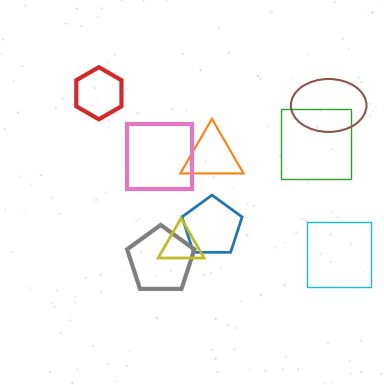[{"shape": "pentagon", "thickness": 2, "radius": 0.41, "center": [0.551, 0.411]}, {"shape": "triangle", "thickness": 1.5, "radius": 0.47, "center": [0.55, 0.597]}, {"shape": "square", "thickness": 1, "radius": 0.45, "center": [0.821, 0.627]}, {"shape": "hexagon", "thickness": 3, "radius": 0.34, "center": [0.257, 0.758]}, {"shape": "oval", "thickness": 1.5, "radius": 0.49, "center": [0.854, 0.726]}, {"shape": "square", "thickness": 3, "radius": 0.42, "center": [0.414, 0.594]}, {"shape": "pentagon", "thickness": 3, "radius": 0.46, "center": [0.418, 0.324]}, {"shape": "triangle", "thickness": 2, "radius": 0.34, "center": [0.47, 0.364]}, {"shape": "square", "thickness": 1, "radius": 0.42, "center": [0.881, 0.339]}]